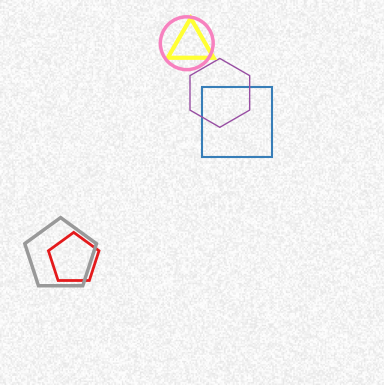[{"shape": "pentagon", "thickness": 2, "radius": 0.35, "center": [0.191, 0.327]}, {"shape": "square", "thickness": 1.5, "radius": 0.45, "center": [0.616, 0.682]}, {"shape": "hexagon", "thickness": 1, "radius": 0.45, "center": [0.571, 0.759]}, {"shape": "triangle", "thickness": 3, "radius": 0.34, "center": [0.495, 0.884]}, {"shape": "circle", "thickness": 2.5, "radius": 0.34, "center": [0.485, 0.888]}, {"shape": "pentagon", "thickness": 2.5, "radius": 0.49, "center": [0.157, 0.337]}]